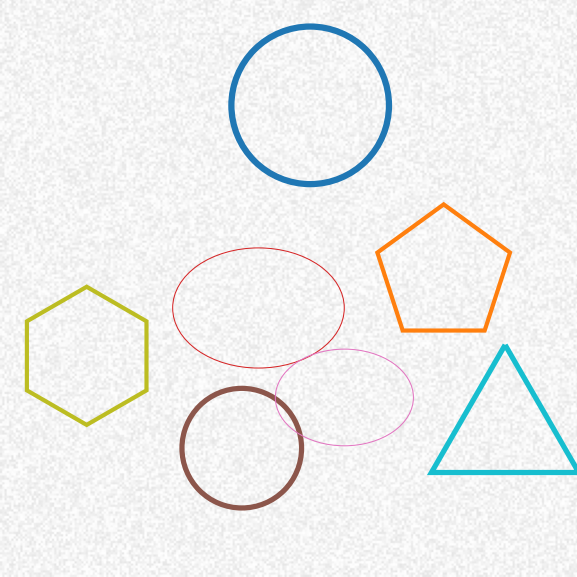[{"shape": "circle", "thickness": 3, "radius": 0.68, "center": [0.537, 0.817]}, {"shape": "pentagon", "thickness": 2, "radius": 0.6, "center": [0.768, 0.524]}, {"shape": "oval", "thickness": 0.5, "radius": 0.74, "center": [0.448, 0.466]}, {"shape": "circle", "thickness": 2.5, "radius": 0.52, "center": [0.419, 0.223]}, {"shape": "oval", "thickness": 0.5, "radius": 0.6, "center": [0.596, 0.311]}, {"shape": "hexagon", "thickness": 2, "radius": 0.6, "center": [0.15, 0.383]}, {"shape": "triangle", "thickness": 2.5, "radius": 0.74, "center": [0.875, 0.255]}]